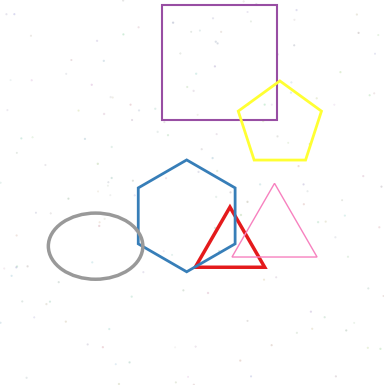[{"shape": "triangle", "thickness": 2.5, "radius": 0.52, "center": [0.597, 0.358]}, {"shape": "hexagon", "thickness": 2, "radius": 0.73, "center": [0.485, 0.439]}, {"shape": "square", "thickness": 1.5, "radius": 0.75, "center": [0.571, 0.838]}, {"shape": "pentagon", "thickness": 2, "radius": 0.57, "center": [0.727, 0.676]}, {"shape": "triangle", "thickness": 1, "radius": 0.64, "center": [0.713, 0.396]}, {"shape": "oval", "thickness": 2.5, "radius": 0.61, "center": [0.248, 0.361]}]